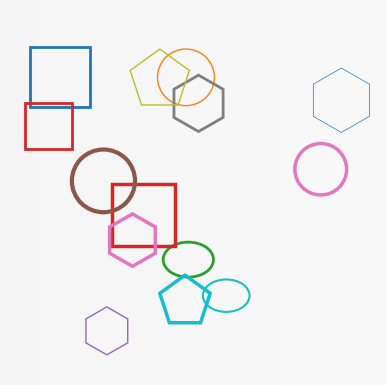[{"shape": "square", "thickness": 2, "radius": 0.39, "center": [0.154, 0.8]}, {"shape": "hexagon", "thickness": 0.5, "radius": 0.42, "center": [0.881, 0.74]}, {"shape": "circle", "thickness": 1, "radius": 0.37, "center": [0.48, 0.799]}, {"shape": "oval", "thickness": 2, "radius": 0.32, "center": [0.486, 0.326]}, {"shape": "square", "thickness": 2.5, "radius": 0.41, "center": [0.37, 0.441]}, {"shape": "square", "thickness": 2, "radius": 0.3, "center": [0.125, 0.672]}, {"shape": "hexagon", "thickness": 1, "radius": 0.31, "center": [0.276, 0.141]}, {"shape": "circle", "thickness": 3, "radius": 0.41, "center": [0.267, 0.53]}, {"shape": "hexagon", "thickness": 2.5, "radius": 0.34, "center": [0.342, 0.376]}, {"shape": "circle", "thickness": 2.5, "radius": 0.33, "center": [0.828, 0.56]}, {"shape": "hexagon", "thickness": 2, "radius": 0.37, "center": [0.512, 0.732]}, {"shape": "pentagon", "thickness": 1, "radius": 0.4, "center": [0.412, 0.792]}, {"shape": "pentagon", "thickness": 2.5, "radius": 0.34, "center": [0.477, 0.217]}, {"shape": "oval", "thickness": 1.5, "radius": 0.3, "center": [0.584, 0.232]}]